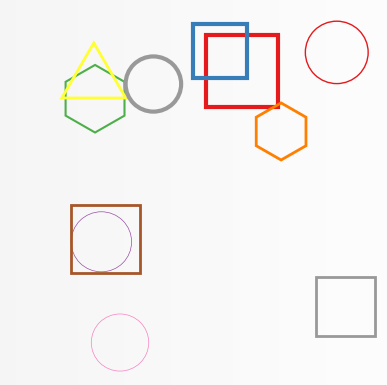[{"shape": "square", "thickness": 3, "radius": 0.47, "center": [0.625, 0.817]}, {"shape": "circle", "thickness": 1, "radius": 0.41, "center": [0.869, 0.864]}, {"shape": "square", "thickness": 3, "radius": 0.35, "center": [0.567, 0.869]}, {"shape": "hexagon", "thickness": 1.5, "radius": 0.44, "center": [0.245, 0.744]}, {"shape": "circle", "thickness": 0.5, "radius": 0.39, "center": [0.262, 0.372]}, {"shape": "hexagon", "thickness": 2, "radius": 0.37, "center": [0.725, 0.659]}, {"shape": "triangle", "thickness": 2, "radius": 0.48, "center": [0.242, 0.793]}, {"shape": "square", "thickness": 2, "radius": 0.44, "center": [0.272, 0.38]}, {"shape": "circle", "thickness": 0.5, "radius": 0.37, "center": [0.31, 0.11]}, {"shape": "square", "thickness": 2, "radius": 0.38, "center": [0.892, 0.204]}, {"shape": "circle", "thickness": 3, "radius": 0.36, "center": [0.396, 0.782]}]